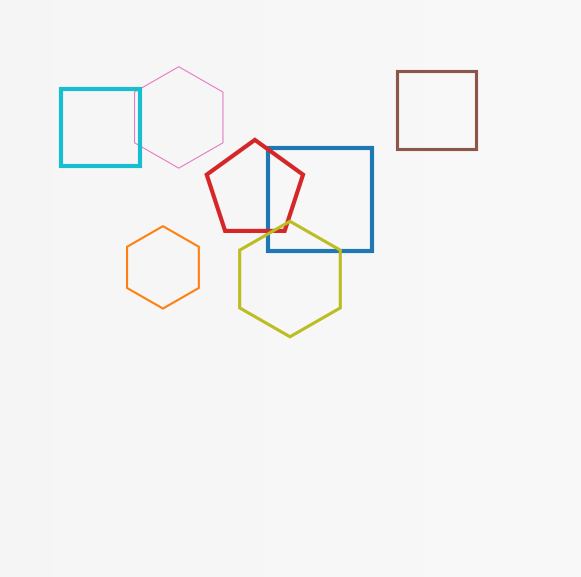[{"shape": "square", "thickness": 2, "radius": 0.45, "center": [0.551, 0.653]}, {"shape": "hexagon", "thickness": 1, "radius": 0.36, "center": [0.28, 0.536]}, {"shape": "pentagon", "thickness": 2, "radius": 0.44, "center": [0.438, 0.67]}, {"shape": "square", "thickness": 1.5, "radius": 0.34, "center": [0.751, 0.808]}, {"shape": "hexagon", "thickness": 0.5, "radius": 0.44, "center": [0.308, 0.796]}, {"shape": "hexagon", "thickness": 1.5, "radius": 0.5, "center": [0.499, 0.516]}, {"shape": "square", "thickness": 2, "radius": 0.34, "center": [0.173, 0.778]}]